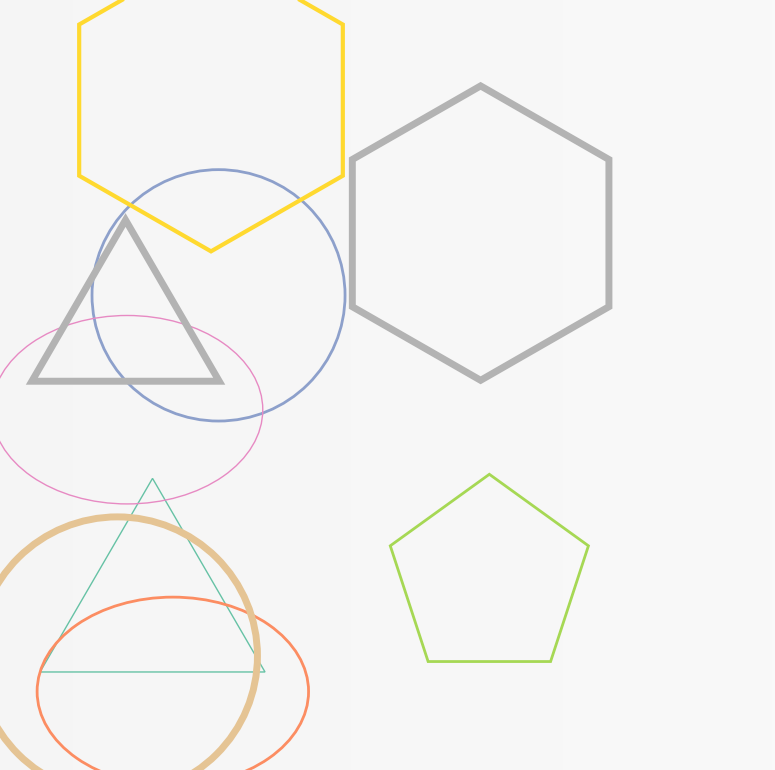[{"shape": "triangle", "thickness": 0.5, "radius": 0.84, "center": [0.197, 0.211]}, {"shape": "oval", "thickness": 1, "radius": 0.88, "center": [0.223, 0.102]}, {"shape": "circle", "thickness": 1, "radius": 0.82, "center": [0.282, 0.616]}, {"shape": "oval", "thickness": 0.5, "radius": 0.87, "center": [0.164, 0.468]}, {"shape": "pentagon", "thickness": 1, "radius": 0.67, "center": [0.631, 0.25]}, {"shape": "hexagon", "thickness": 1.5, "radius": 0.98, "center": [0.272, 0.87]}, {"shape": "circle", "thickness": 2.5, "radius": 0.9, "center": [0.152, 0.148]}, {"shape": "triangle", "thickness": 2.5, "radius": 0.7, "center": [0.162, 0.575]}, {"shape": "hexagon", "thickness": 2.5, "radius": 0.96, "center": [0.62, 0.697]}]